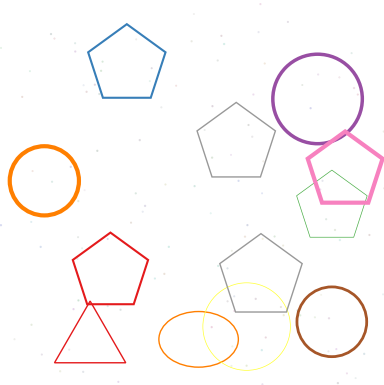[{"shape": "triangle", "thickness": 1, "radius": 0.53, "center": [0.234, 0.111]}, {"shape": "pentagon", "thickness": 1.5, "radius": 0.51, "center": [0.287, 0.293]}, {"shape": "pentagon", "thickness": 1.5, "radius": 0.53, "center": [0.329, 0.832]}, {"shape": "pentagon", "thickness": 0.5, "radius": 0.48, "center": [0.862, 0.462]}, {"shape": "circle", "thickness": 2.5, "radius": 0.58, "center": [0.825, 0.743]}, {"shape": "circle", "thickness": 3, "radius": 0.45, "center": [0.115, 0.53]}, {"shape": "oval", "thickness": 1, "radius": 0.52, "center": [0.516, 0.119]}, {"shape": "circle", "thickness": 0.5, "radius": 0.57, "center": [0.641, 0.152]}, {"shape": "circle", "thickness": 2, "radius": 0.45, "center": [0.862, 0.164]}, {"shape": "pentagon", "thickness": 3, "radius": 0.51, "center": [0.897, 0.556]}, {"shape": "pentagon", "thickness": 1, "radius": 0.53, "center": [0.614, 0.627]}, {"shape": "pentagon", "thickness": 1, "radius": 0.56, "center": [0.678, 0.281]}]